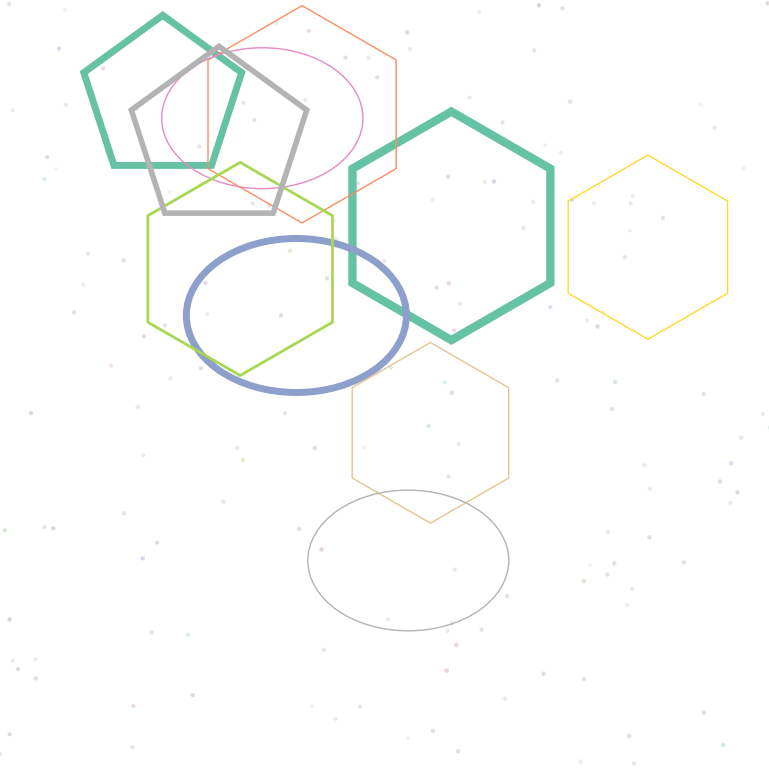[{"shape": "pentagon", "thickness": 2.5, "radius": 0.54, "center": [0.211, 0.872]}, {"shape": "hexagon", "thickness": 3, "radius": 0.74, "center": [0.586, 0.707]}, {"shape": "hexagon", "thickness": 0.5, "radius": 0.71, "center": [0.392, 0.852]}, {"shape": "oval", "thickness": 2.5, "radius": 0.71, "center": [0.385, 0.59]}, {"shape": "oval", "thickness": 0.5, "radius": 0.65, "center": [0.341, 0.846]}, {"shape": "hexagon", "thickness": 1, "radius": 0.69, "center": [0.312, 0.651]}, {"shape": "hexagon", "thickness": 0.5, "radius": 0.6, "center": [0.841, 0.679]}, {"shape": "hexagon", "thickness": 0.5, "radius": 0.59, "center": [0.559, 0.438]}, {"shape": "pentagon", "thickness": 2, "radius": 0.6, "center": [0.284, 0.82]}, {"shape": "oval", "thickness": 0.5, "radius": 0.65, "center": [0.53, 0.272]}]